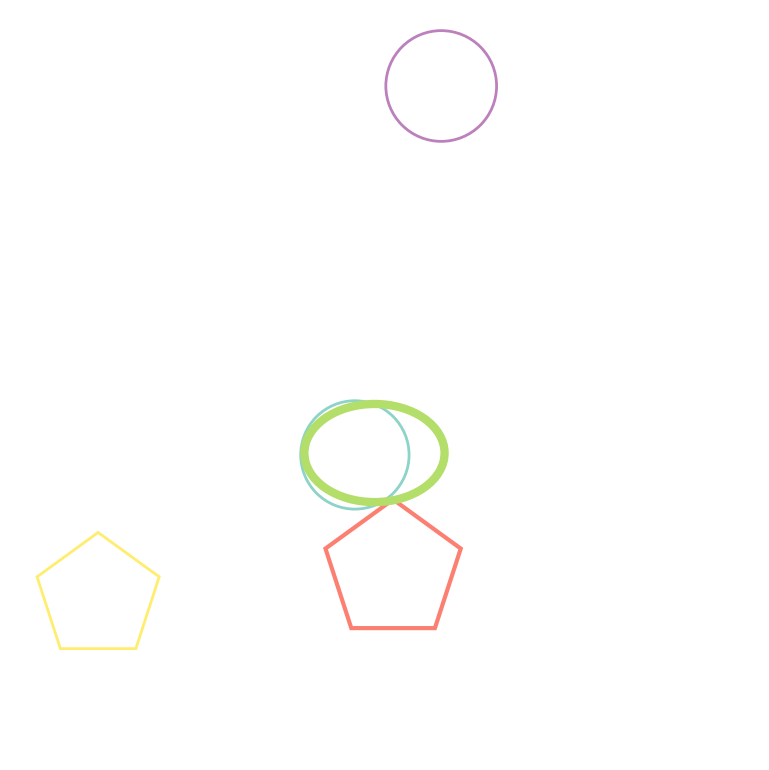[{"shape": "circle", "thickness": 1, "radius": 0.35, "center": [0.461, 0.409]}, {"shape": "pentagon", "thickness": 1.5, "radius": 0.46, "center": [0.511, 0.259]}, {"shape": "oval", "thickness": 3, "radius": 0.46, "center": [0.486, 0.412]}, {"shape": "circle", "thickness": 1, "radius": 0.36, "center": [0.573, 0.888]}, {"shape": "pentagon", "thickness": 1, "radius": 0.42, "center": [0.127, 0.225]}]